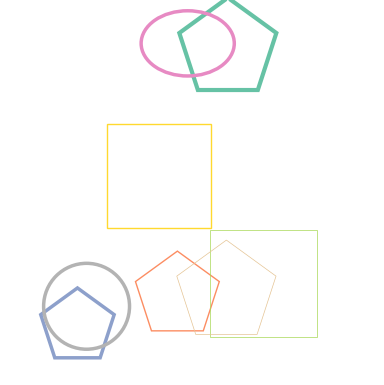[{"shape": "pentagon", "thickness": 3, "radius": 0.66, "center": [0.592, 0.873]}, {"shape": "pentagon", "thickness": 1, "radius": 0.57, "center": [0.461, 0.233]}, {"shape": "pentagon", "thickness": 2.5, "radius": 0.5, "center": [0.201, 0.152]}, {"shape": "oval", "thickness": 2.5, "radius": 0.6, "center": [0.488, 0.887]}, {"shape": "square", "thickness": 0.5, "radius": 0.69, "center": [0.684, 0.263]}, {"shape": "square", "thickness": 1, "radius": 0.67, "center": [0.413, 0.543]}, {"shape": "pentagon", "thickness": 0.5, "radius": 0.68, "center": [0.588, 0.241]}, {"shape": "circle", "thickness": 2.5, "radius": 0.56, "center": [0.225, 0.204]}]